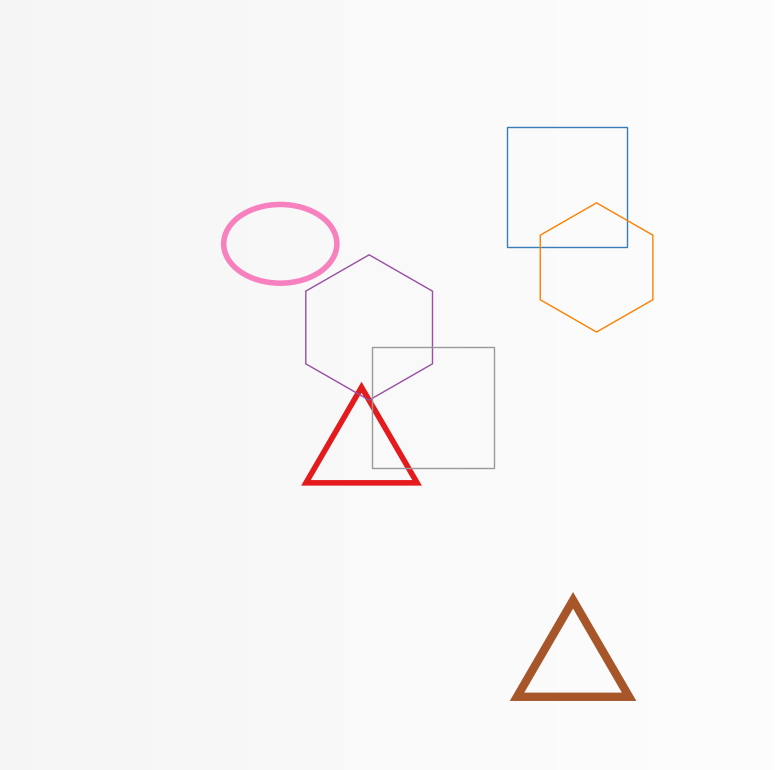[{"shape": "triangle", "thickness": 2, "radius": 0.41, "center": [0.466, 0.414]}, {"shape": "square", "thickness": 0.5, "radius": 0.39, "center": [0.732, 0.757]}, {"shape": "hexagon", "thickness": 0.5, "radius": 0.47, "center": [0.476, 0.575]}, {"shape": "hexagon", "thickness": 0.5, "radius": 0.42, "center": [0.77, 0.653]}, {"shape": "triangle", "thickness": 3, "radius": 0.42, "center": [0.739, 0.137]}, {"shape": "oval", "thickness": 2, "radius": 0.37, "center": [0.362, 0.683]}, {"shape": "square", "thickness": 0.5, "radius": 0.39, "center": [0.559, 0.47]}]